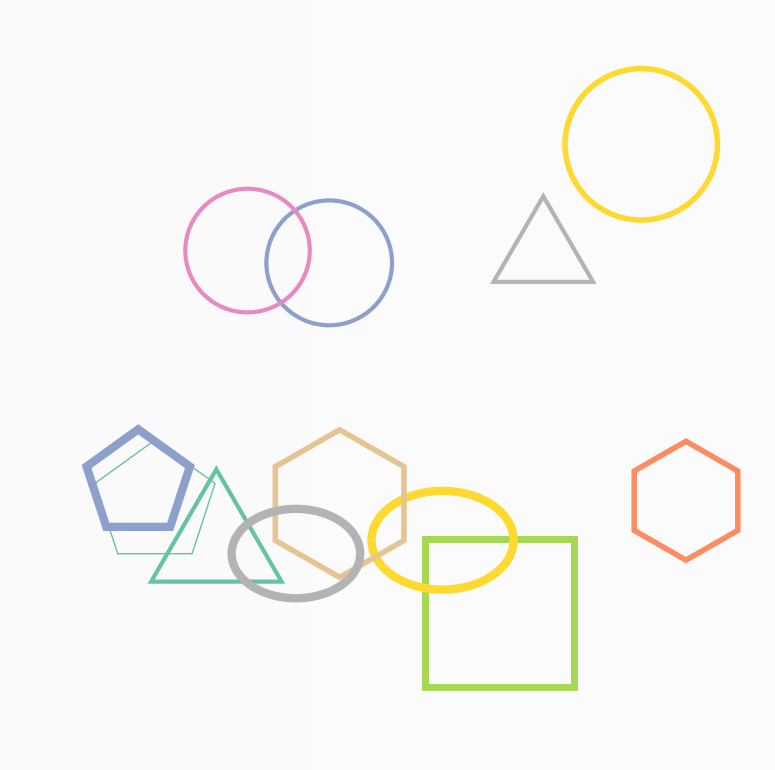[{"shape": "triangle", "thickness": 1.5, "radius": 0.49, "center": [0.279, 0.293]}, {"shape": "pentagon", "thickness": 0.5, "radius": 0.41, "center": [0.2, 0.347]}, {"shape": "hexagon", "thickness": 2, "radius": 0.39, "center": [0.885, 0.35]}, {"shape": "circle", "thickness": 1.5, "radius": 0.41, "center": [0.425, 0.659]}, {"shape": "pentagon", "thickness": 3, "radius": 0.35, "center": [0.178, 0.372]}, {"shape": "circle", "thickness": 1.5, "radius": 0.4, "center": [0.319, 0.675]}, {"shape": "square", "thickness": 2.5, "radius": 0.48, "center": [0.645, 0.204]}, {"shape": "oval", "thickness": 3, "radius": 0.46, "center": [0.571, 0.298]}, {"shape": "circle", "thickness": 2, "radius": 0.49, "center": [0.827, 0.813]}, {"shape": "hexagon", "thickness": 2, "radius": 0.48, "center": [0.438, 0.346]}, {"shape": "triangle", "thickness": 1.5, "radius": 0.37, "center": [0.701, 0.671]}, {"shape": "oval", "thickness": 3, "radius": 0.41, "center": [0.382, 0.281]}]